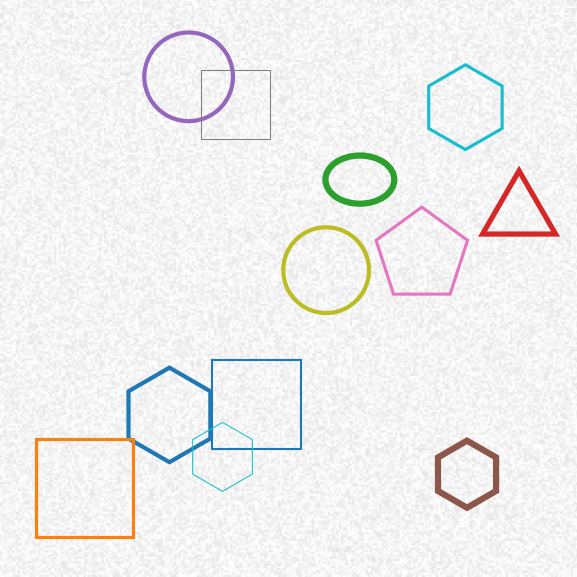[{"shape": "square", "thickness": 1, "radius": 0.39, "center": [0.444, 0.299]}, {"shape": "hexagon", "thickness": 2, "radius": 0.41, "center": [0.293, 0.281]}, {"shape": "square", "thickness": 1.5, "radius": 0.42, "center": [0.146, 0.155]}, {"shape": "oval", "thickness": 3, "radius": 0.3, "center": [0.623, 0.688]}, {"shape": "triangle", "thickness": 2.5, "radius": 0.37, "center": [0.899, 0.63]}, {"shape": "circle", "thickness": 2, "radius": 0.38, "center": [0.327, 0.866]}, {"shape": "hexagon", "thickness": 3, "radius": 0.29, "center": [0.809, 0.178]}, {"shape": "pentagon", "thickness": 1.5, "radius": 0.42, "center": [0.73, 0.557]}, {"shape": "square", "thickness": 0.5, "radius": 0.3, "center": [0.407, 0.818]}, {"shape": "circle", "thickness": 2, "radius": 0.37, "center": [0.565, 0.531]}, {"shape": "hexagon", "thickness": 0.5, "radius": 0.3, "center": [0.385, 0.208]}, {"shape": "hexagon", "thickness": 1.5, "radius": 0.37, "center": [0.806, 0.813]}]